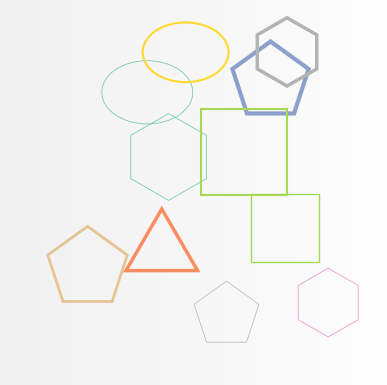[{"shape": "oval", "thickness": 0.5, "radius": 0.59, "center": [0.38, 0.76]}, {"shape": "hexagon", "thickness": 0.5, "radius": 0.56, "center": [0.435, 0.592]}, {"shape": "triangle", "thickness": 2.5, "radius": 0.53, "center": [0.417, 0.351]}, {"shape": "pentagon", "thickness": 3, "radius": 0.52, "center": [0.698, 0.789]}, {"shape": "hexagon", "thickness": 0.5, "radius": 0.45, "center": [0.847, 0.214]}, {"shape": "square", "thickness": 1, "radius": 0.44, "center": [0.735, 0.407]}, {"shape": "square", "thickness": 1.5, "radius": 0.55, "center": [0.63, 0.605]}, {"shape": "oval", "thickness": 1.5, "radius": 0.55, "center": [0.479, 0.864]}, {"shape": "pentagon", "thickness": 2, "radius": 0.54, "center": [0.226, 0.304]}, {"shape": "pentagon", "thickness": 0.5, "radius": 0.44, "center": [0.585, 0.182]}, {"shape": "hexagon", "thickness": 2.5, "radius": 0.44, "center": [0.741, 0.865]}]